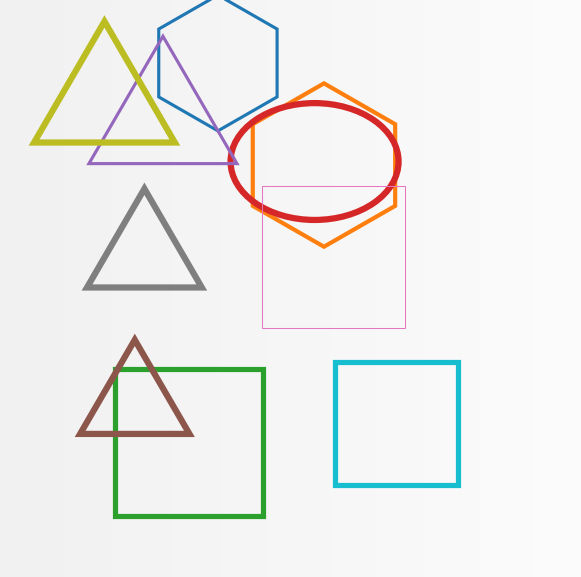[{"shape": "hexagon", "thickness": 1.5, "radius": 0.59, "center": [0.375, 0.89]}, {"shape": "hexagon", "thickness": 2, "radius": 0.71, "center": [0.557, 0.713]}, {"shape": "square", "thickness": 2.5, "radius": 0.64, "center": [0.324, 0.233]}, {"shape": "oval", "thickness": 3, "radius": 0.72, "center": [0.541, 0.719]}, {"shape": "triangle", "thickness": 1.5, "radius": 0.74, "center": [0.28, 0.789]}, {"shape": "triangle", "thickness": 3, "radius": 0.54, "center": [0.232, 0.302]}, {"shape": "square", "thickness": 0.5, "radius": 0.61, "center": [0.573, 0.554]}, {"shape": "triangle", "thickness": 3, "radius": 0.57, "center": [0.248, 0.558]}, {"shape": "triangle", "thickness": 3, "radius": 0.7, "center": [0.18, 0.822]}, {"shape": "square", "thickness": 2.5, "radius": 0.53, "center": [0.682, 0.266]}]